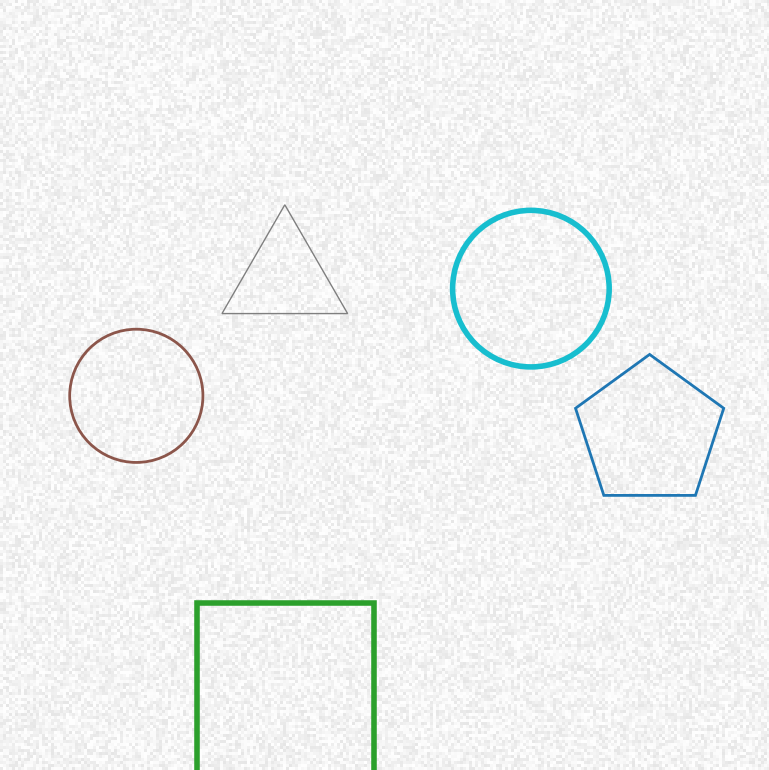[{"shape": "pentagon", "thickness": 1, "radius": 0.51, "center": [0.844, 0.438]}, {"shape": "square", "thickness": 2, "radius": 0.58, "center": [0.371, 0.102]}, {"shape": "circle", "thickness": 1, "radius": 0.43, "center": [0.177, 0.486]}, {"shape": "triangle", "thickness": 0.5, "radius": 0.47, "center": [0.37, 0.64]}, {"shape": "circle", "thickness": 2, "radius": 0.51, "center": [0.689, 0.625]}]